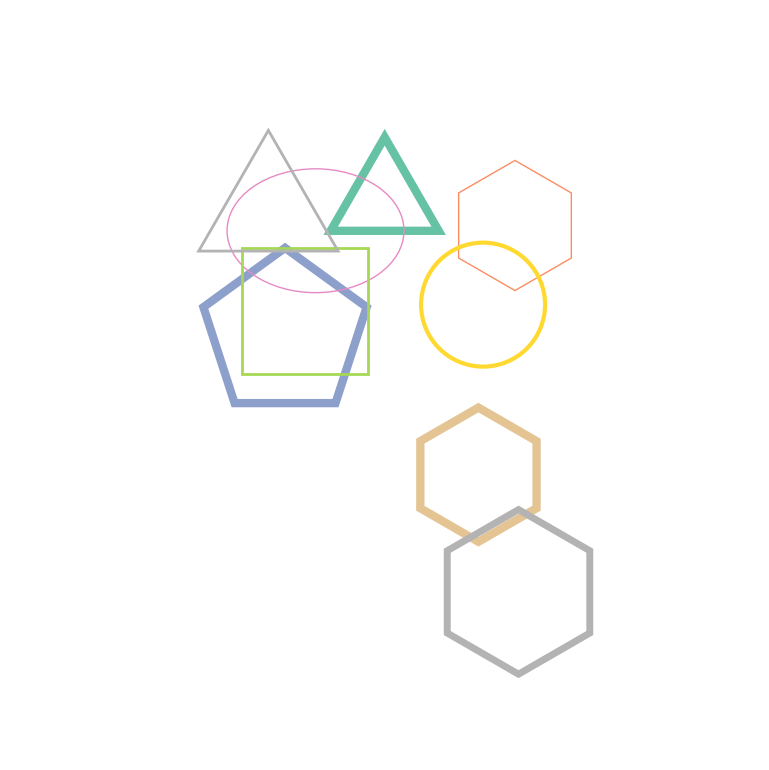[{"shape": "triangle", "thickness": 3, "radius": 0.4, "center": [0.5, 0.741]}, {"shape": "hexagon", "thickness": 0.5, "radius": 0.42, "center": [0.669, 0.707]}, {"shape": "pentagon", "thickness": 3, "radius": 0.56, "center": [0.37, 0.567]}, {"shape": "oval", "thickness": 0.5, "radius": 0.57, "center": [0.41, 0.7]}, {"shape": "square", "thickness": 1, "radius": 0.41, "center": [0.396, 0.597]}, {"shape": "circle", "thickness": 1.5, "radius": 0.4, "center": [0.627, 0.604]}, {"shape": "hexagon", "thickness": 3, "radius": 0.44, "center": [0.621, 0.384]}, {"shape": "triangle", "thickness": 1, "radius": 0.52, "center": [0.349, 0.726]}, {"shape": "hexagon", "thickness": 2.5, "radius": 0.53, "center": [0.673, 0.231]}]